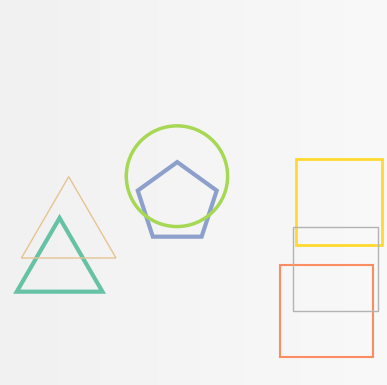[{"shape": "triangle", "thickness": 3, "radius": 0.64, "center": [0.154, 0.306]}, {"shape": "square", "thickness": 1.5, "radius": 0.59, "center": [0.843, 0.193]}, {"shape": "pentagon", "thickness": 3, "radius": 0.54, "center": [0.457, 0.472]}, {"shape": "circle", "thickness": 2.5, "radius": 0.65, "center": [0.457, 0.542]}, {"shape": "square", "thickness": 2, "radius": 0.56, "center": [0.875, 0.474]}, {"shape": "triangle", "thickness": 1, "radius": 0.7, "center": [0.177, 0.4]}, {"shape": "square", "thickness": 1, "radius": 0.55, "center": [0.865, 0.302]}]